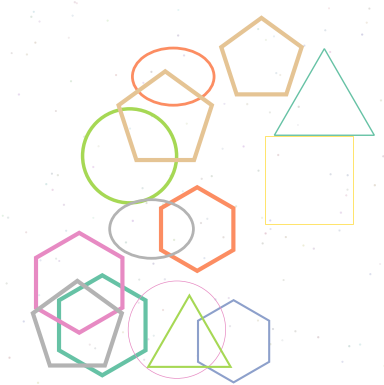[{"shape": "triangle", "thickness": 1, "radius": 0.75, "center": [0.842, 0.724]}, {"shape": "hexagon", "thickness": 3, "radius": 0.65, "center": [0.266, 0.155]}, {"shape": "hexagon", "thickness": 3, "radius": 0.54, "center": [0.512, 0.405]}, {"shape": "oval", "thickness": 2, "radius": 0.53, "center": [0.45, 0.801]}, {"shape": "hexagon", "thickness": 1.5, "radius": 0.53, "center": [0.607, 0.114]}, {"shape": "hexagon", "thickness": 3, "radius": 0.65, "center": [0.206, 0.266]}, {"shape": "circle", "thickness": 0.5, "radius": 0.63, "center": [0.46, 0.144]}, {"shape": "triangle", "thickness": 1.5, "radius": 0.62, "center": [0.492, 0.109]}, {"shape": "circle", "thickness": 2.5, "radius": 0.61, "center": [0.337, 0.595]}, {"shape": "square", "thickness": 0.5, "radius": 0.57, "center": [0.801, 0.532]}, {"shape": "pentagon", "thickness": 3, "radius": 0.55, "center": [0.679, 0.844]}, {"shape": "pentagon", "thickness": 3, "radius": 0.64, "center": [0.429, 0.687]}, {"shape": "oval", "thickness": 2, "radius": 0.54, "center": [0.394, 0.405]}, {"shape": "pentagon", "thickness": 3, "radius": 0.61, "center": [0.201, 0.149]}]